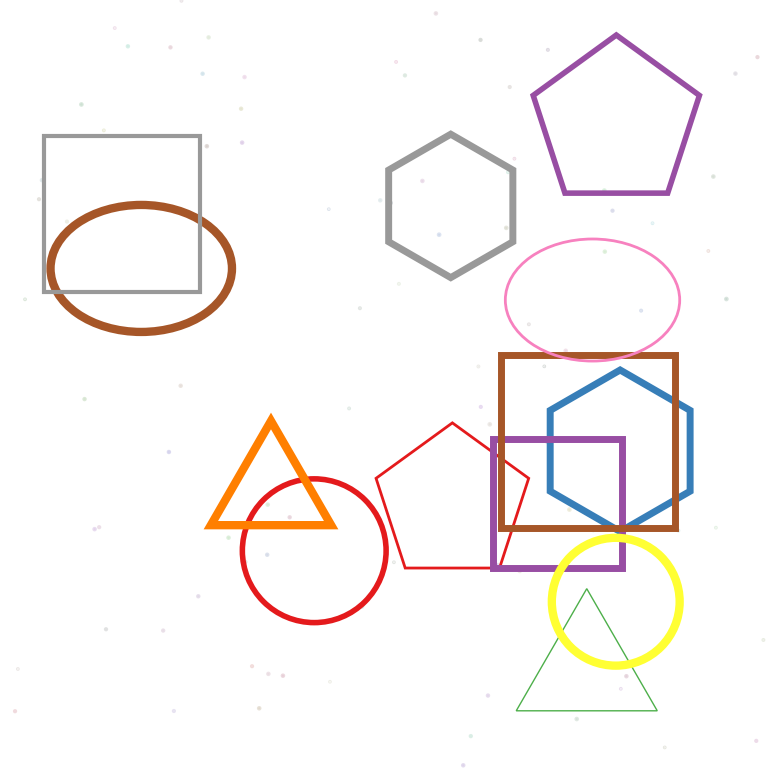[{"shape": "pentagon", "thickness": 1, "radius": 0.52, "center": [0.587, 0.347]}, {"shape": "circle", "thickness": 2, "radius": 0.47, "center": [0.408, 0.285]}, {"shape": "hexagon", "thickness": 2.5, "radius": 0.52, "center": [0.805, 0.415]}, {"shape": "triangle", "thickness": 0.5, "radius": 0.53, "center": [0.762, 0.13]}, {"shape": "pentagon", "thickness": 2, "radius": 0.57, "center": [0.8, 0.841]}, {"shape": "square", "thickness": 2.5, "radius": 0.42, "center": [0.724, 0.346]}, {"shape": "triangle", "thickness": 3, "radius": 0.45, "center": [0.352, 0.363]}, {"shape": "circle", "thickness": 3, "radius": 0.42, "center": [0.8, 0.219]}, {"shape": "oval", "thickness": 3, "radius": 0.59, "center": [0.183, 0.651]}, {"shape": "square", "thickness": 2.5, "radius": 0.56, "center": [0.764, 0.427]}, {"shape": "oval", "thickness": 1, "radius": 0.57, "center": [0.769, 0.61]}, {"shape": "square", "thickness": 1.5, "radius": 0.51, "center": [0.159, 0.722]}, {"shape": "hexagon", "thickness": 2.5, "radius": 0.47, "center": [0.585, 0.733]}]